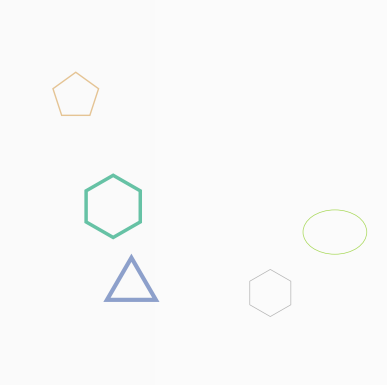[{"shape": "hexagon", "thickness": 2.5, "radius": 0.4, "center": [0.292, 0.464]}, {"shape": "triangle", "thickness": 3, "radius": 0.36, "center": [0.339, 0.258]}, {"shape": "oval", "thickness": 0.5, "radius": 0.41, "center": [0.864, 0.397]}, {"shape": "pentagon", "thickness": 1, "radius": 0.31, "center": [0.196, 0.75]}, {"shape": "hexagon", "thickness": 0.5, "radius": 0.31, "center": [0.698, 0.239]}]